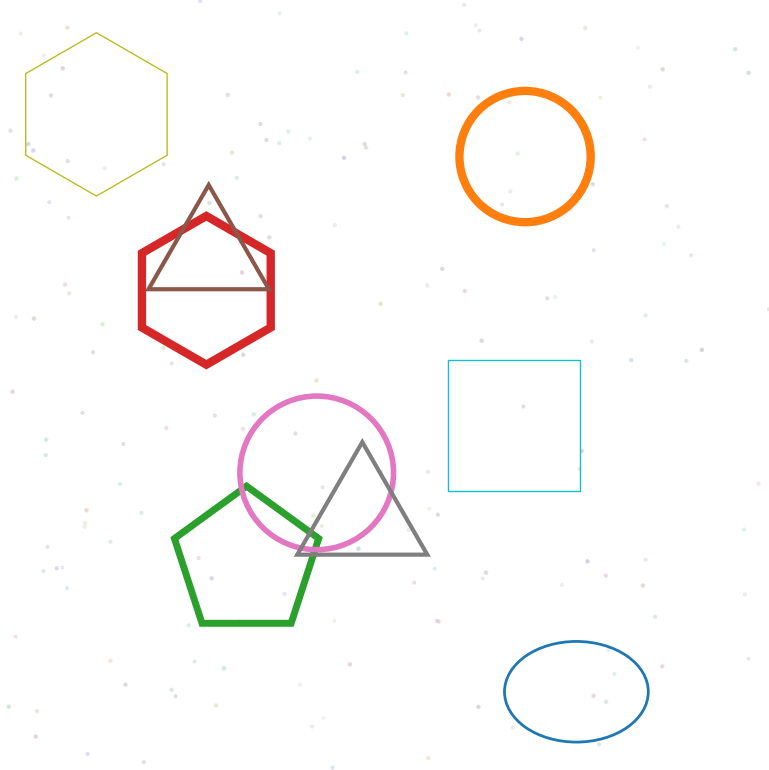[{"shape": "oval", "thickness": 1, "radius": 0.47, "center": [0.749, 0.102]}, {"shape": "circle", "thickness": 3, "radius": 0.43, "center": [0.682, 0.797]}, {"shape": "pentagon", "thickness": 2.5, "radius": 0.49, "center": [0.32, 0.27]}, {"shape": "hexagon", "thickness": 3, "radius": 0.48, "center": [0.268, 0.623]}, {"shape": "triangle", "thickness": 1.5, "radius": 0.45, "center": [0.271, 0.669]}, {"shape": "circle", "thickness": 2, "radius": 0.5, "center": [0.411, 0.386]}, {"shape": "triangle", "thickness": 1.5, "radius": 0.49, "center": [0.47, 0.328]}, {"shape": "hexagon", "thickness": 0.5, "radius": 0.53, "center": [0.125, 0.851]}, {"shape": "square", "thickness": 0.5, "radius": 0.43, "center": [0.668, 0.447]}]